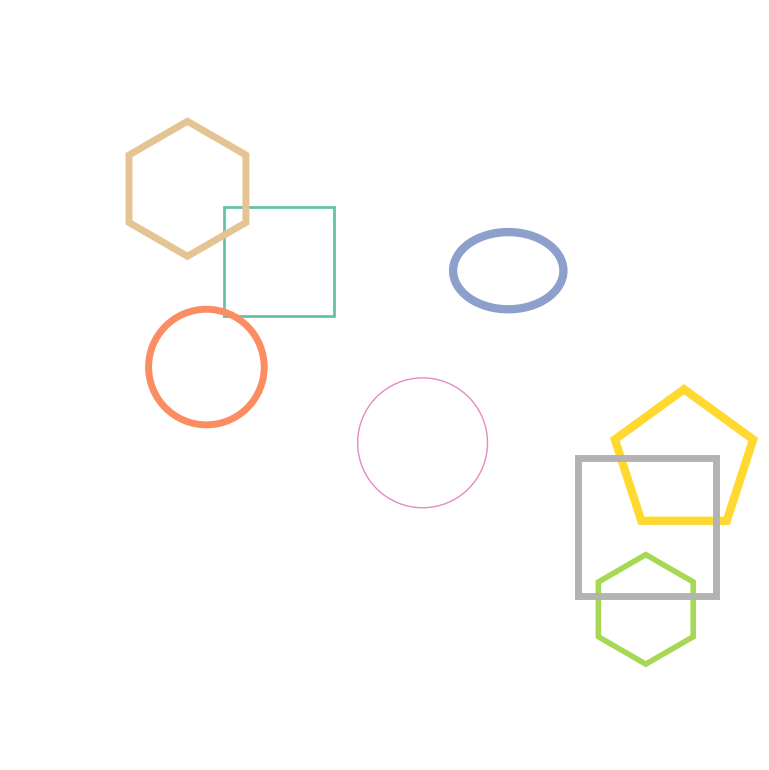[{"shape": "square", "thickness": 1, "radius": 0.36, "center": [0.362, 0.66]}, {"shape": "circle", "thickness": 2.5, "radius": 0.38, "center": [0.268, 0.523]}, {"shape": "oval", "thickness": 3, "radius": 0.36, "center": [0.66, 0.648]}, {"shape": "circle", "thickness": 0.5, "radius": 0.42, "center": [0.549, 0.425]}, {"shape": "hexagon", "thickness": 2, "radius": 0.36, "center": [0.839, 0.209]}, {"shape": "pentagon", "thickness": 3, "radius": 0.47, "center": [0.888, 0.4]}, {"shape": "hexagon", "thickness": 2.5, "radius": 0.44, "center": [0.243, 0.755]}, {"shape": "square", "thickness": 2.5, "radius": 0.45, "center": [0.84, 0.316]}]